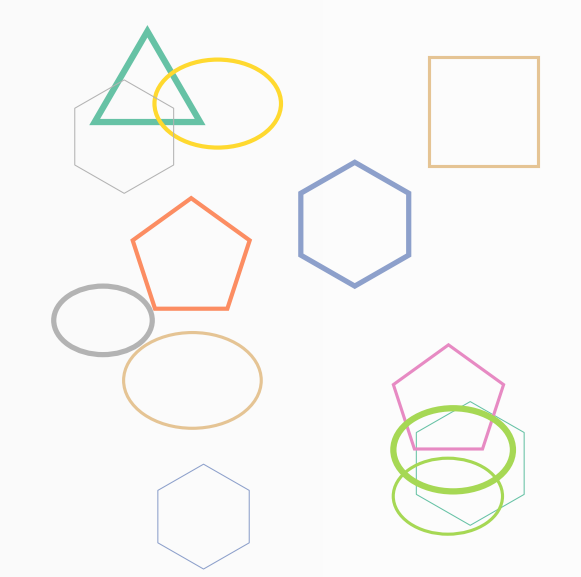[{"shape": "triangle", "thickness": 3, "radius": 0.52, "center": [0.254, 0.84]}, {"shape": "hexagon", "thickness": 0.5, "radius": 0.54, "center": [0.809, 0.197]}, {"shape": "pentagon", "thickness": 2, "radius": 0.53, "center": [0.329, 0.55]}, {"shape": "hexagon", "thickness": 0.5, "radius": 0.45, "center": [0.35, 0.105]}, {"shape": "hexagon", "thickness": 2.5, "radius": 0.54, "center": [0.61, 0.611]}, {"shape": "pentagon", "thickness": 1.5, "radius": 0.5, "center": [0.772, 0.302]}, {"shape": "oval", "thickness": 1.5, "radius": 0.47, "center": [0.771, 0.14]}, {"shape": "oval", "thickness": 3, "radius": 0.51, "center": [0.78, 0.22]}, {"shape": "oval", "thickness": 2, "radius": 0.54, "center": [0.375, 0.82]}, {"shape": "oval", "thickness": 1.5, "radius": 0.59, "center": [0.331, 0.34]}, {"shape": "square", "thickness": 1.5, "radius": 0.47, "center": [0.832, 0.806]}, {"shape": "hexagon", "thickness": 0.5, "radius": 0.49, "center": [0.214, 0.763]}, {"shape": "oval", "thickness": 2.5, "radius": 0.42, "center": [0.177, 0.444]}]